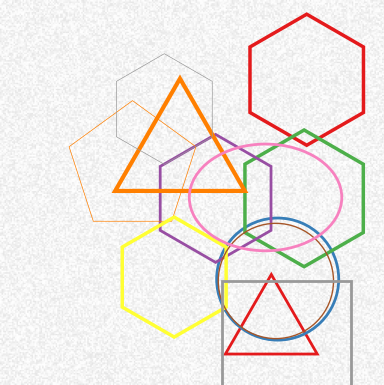[{"shape": "triangle", "thickness": 2, "radius": 0.69, "center": [0.705, 0.149]}, {"shape": "hexagon", "thickness": 2.5, "radius": 0.85, "center": [0.797, 0.793]}, {"shape": "circle", "thickness": 2, "radius": 0.79, "center": [0.721, 0.275]}, {"shape": "hexagon", "thickness": 2.5, "radius": 0.89, "center": [0.79, 0.485]}, {"shape": "hexagon", "thickness": 2, "radius": 0.83, "center": [0.56, 0.485]}, {"shape": "pentagon", "thickness": 0.5, "radius": 0.87, "center": [0.344, 0.565]}, {"shape": "triangle", "thickness": 3, "radius": 0.97, "center": [0.468, 0.601]}, {"shape": "hexagon", "thickness": 2.5, "radius": 0.78, "center": [0.452, 0.28]}, {"shape": "circle", "thickness": 1, "radius": 0.75, "center": [0.717, 0.27]}, {"shape": "oval", "thickness": 2, "radius": 0.99, "center": [0.69, 0.487]}, {"shape": "hexagon", "thickness": 0.5, "radius": 0.72, "center": [0.427, 0.717]}, {"shape": "square", "thickness": 2, "radius": 0.84, "center": [0.744, 0.103]}]